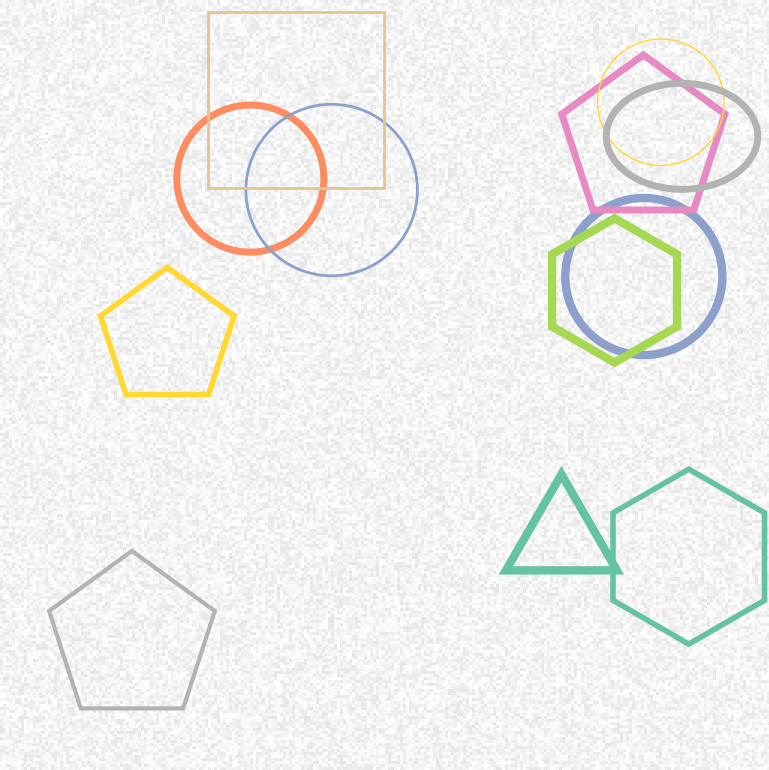[{"shape": "triangle", "thickness": 3, "radius": 0.42, "center": [0.729, 0.301]}, {"shape": "hexagon", "thickness": 2, "radius": 0.57, "center": [0.894, 0.277]}, {"shape": "circle", "thickness": 2.5, "radius": 0.48, "center": [0.325, 0.768]}, {"shape": "circle", "thickness": 3, "radius": 0.51, "center": [0.836, 0.641]}, {"shape": "circle", "thickness": 1, "radius": 0.56, "center": [0.431, 0.753]}, {"shape": "pentagon", "thickness": 2.5, "radius": 0.56, "center": [0.836, 0.817]}, {"shape": "hexagon", "thickness": 3, "radius": 0.47, "center": [0.798, 0.623]}, {"shape": "circle", "thickness": 0.5, "radius": 0.41, "center": [0.858, 0.867]}, {"shape": "pentagon", "thickness": 2, "radius": 0.46, "center": [0.217, 0.561]}, {"shape": "square", "thickness": 1, "radius": 0.57, "center": [0.384, 0.87]}, {"shape": "pentagon", "thickness": 1.5, "radius": 0.57, "center": [0.171, 0.171]}, {"shape": "oval", "thickness": 2.5, "radius": 0.49, "center": [0.886, 0.823]}]